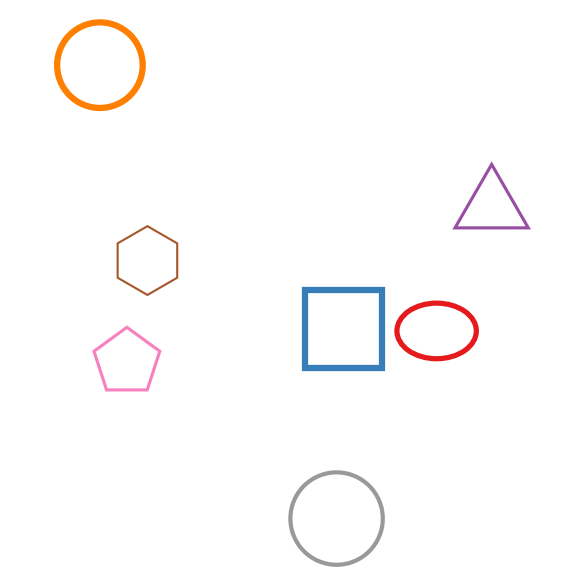[{"shape": "oval", "thickness": 2.5, "radius": 0.34, "center": [0.756, 0.426]}, {"shape": "square", "thickness": 3, "radius": 0.33, "center": [0.595, 0.43]}, {"shape": "triangle", "thickness": 1.5, "radius": 0.37, "center": [0.851, 0.641]}, {"shape": "circle", "thickness": 3, "radius": 0.37, "center": [0.173, 0.886]}, {"shape": "hexagon", "thickness": 1, "radius": 0.3, "center": [0.255, 0.548]}, {"shape": "pentagon", "thickness": 1.5, "radius": 0.3, "center": [0.22, 0.372]}, {"shape": "circle", "thickness": 2, "radius": 0.4, "center": [0.583, 0.101]}]